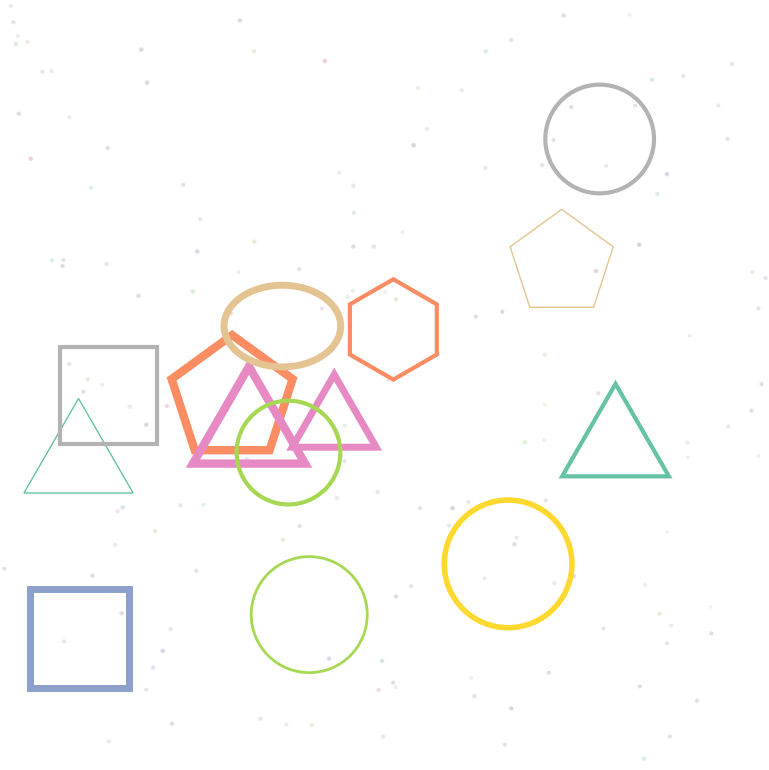[{"shape": "triangle", "thickness": 1.5, "radius": 0.4, "center": [0.799, 0.421]}, {"shape": "triangle", "thickness": 0.5, "radius": 0.41, "center": [0.102, 0.401]}, {"shape": "pentagon", "thickness": 3, "radius": 0.41, "center": [0.301, 0.482]}, {"shape": "hexagon", "thickness": 1.5, "radius": 0.33, "center": [0.511, 0.572]}, {"shape": "square", "thickness": 2.5, "radius": 0.32, "center": [0.103, 0.17]}, {"shape": "triangle", "thickness": 3, "radius": 0.42, "center": [0.323, 0.44]}, {"shape": "triangle", "thickness": 2.5, "radius": 0.31, "center": [0.434, 0.451]}, {"shape": "circle", "thickness": 1.5, "radius": 0.34, "center": [0.375, 0.412]}, {"shape": "circle", "thickness": 1, "radius": 0.38, "center": [0.402, 0.202]}, {"shape": "circle", "thickness": 2, "radius": 0.41, "center": [0.66, 0.268]}, {"shape": "oval", "thickness": 2.5, "radius": 0.38, "center": [0.367, 0.577]}, {"shape": "pentagon", "thickness": 0.5, "radius": 0.35, "center": [0.729, 0.658]}, {"shape": "square", "thickness": 1.5, "radius": 0.31, "center": [0.14, 0.486]}, {"shape": "circle", "thickness": 1.5, "radius": 0.35, "center": [0.779, 0.819]}]